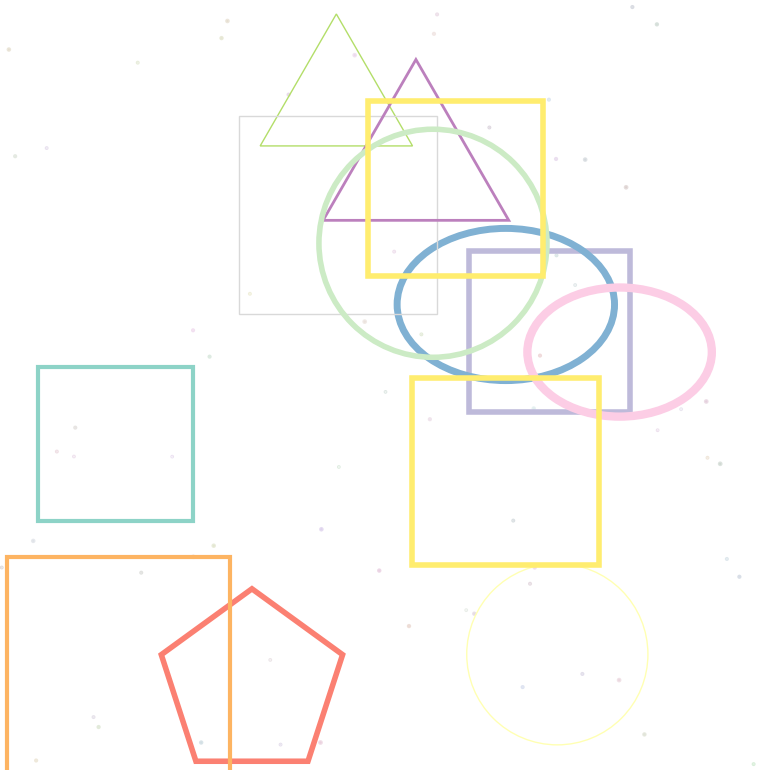[{"shape": "square", "thickness": 1.5, "radius": 0.5, "center": [0.15, 0.423]}, {"shape": "circle", "thickness": 0.5, "radius": 0.59, "center": [0.724, 0.15]}, {"shape": "square", "thickness": 2, "radius": 0.52, "center": [0.714, 0.57]}, {"shape": "pentagon", "thickness": 2, "radius": 0.62, "center": [0.327, 0.112]}, {"shape": "oval", "thickness": 2.5, "radius": 0.71, "center": [0.657, 0.605]}, {"shape": "square", "thickness": 1.5, "radius": 0.73, "center": [0.154, 0.131]}, {"shape": "triangle", "thickness": 0.5, "radius": 0.57, "center": [0.437, 0.868]}, {"shape": "oval", "thickness": 3, "radius": 0.6, "center": [0.805, 0.543]}, {"shape": "square", "thickness": 0.5, "radius": 0.64, "center": [0.439, 0.721]}, {"shape": "triangle", "thickness": 1, "radius": 0.7, "center": [0.54, 0.783]}, {"shape": "circle", "thickness": 2, "radius": 0.74, "center": [0.562, 0.684]}, {"shape": "square", "thickness": 2, "radius": 0.61, "center": [0.656, 0.388]}, {"shape": "square", "thickness": 2, "radius": 0.57, "center": [0.592, 0.755]}]